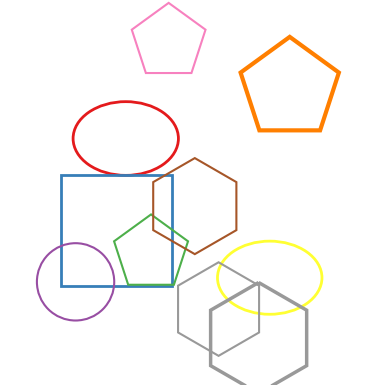[{"shape": "oval", "thickness": 2, "radius": 0.68, "center": [0.327, 0.64]}, {"shape": "square", "thickness": 2, "radius": 0.72, "center": [0.303, 0.402]}, {"shape": "pentagon", "thickness": 1.5, "radius": 0.5, "center": [0.392, 0.342]}, {"shape": "circle", "thickness": 1.5, "radius": 0.5, "center": [0.196, 0.268]}, {"shape": "pentagon", "thickness": 3, "radius": 0.67, "center": [0.753, 0.77]}, {"shape": "oval", "thickness": 2, "radius": 0.68, "center": [0.701, 0.279]}, {"shape": "hexagon", "thickness": 1.5, "radius": 0.62, "center": [0.506, 0.465]}, {"shape": "pentagon", "thickness": 1.5, "radius": 0.5, "center": [0.438, 0.892]}, {"shape": "hexagon", "thickness": 2.5, "radius": 0.72, "center": [0.672, 0.122]}, {"shape": "hexagon", "thickness": 1.5, "radius": 0.61, "center": [0.568, 0.197]}]